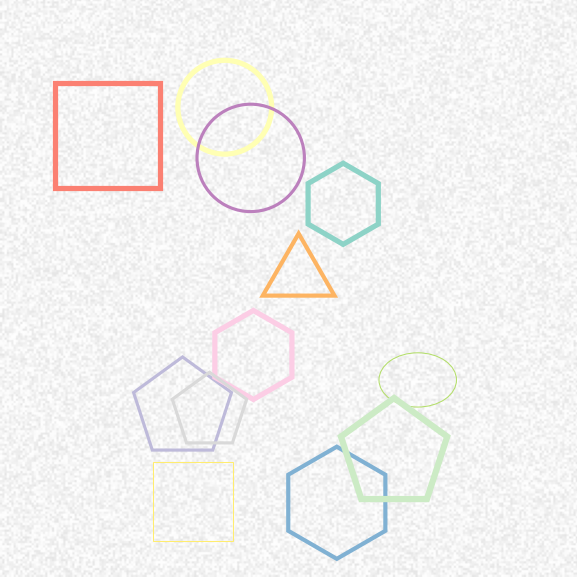[{"shape": "hexagon", "thickness": 2.5, "radius": 0.35, "center": [0.594, 0.646]}, {"shape": "circle", "thickness": 2.5, "radius": 0.41, "center": [0.389, 0.813]}, {"shape": "pentagon", "thickness": 1.5, "radius": 0.45, "center": [0.316, 0.292]}, {"shape": "square", "thickness": 2.5, "radius": 0.45, "center": [0.186, 0.764]}, {"shape": "hexagon", "thickness": 2, "radius": 0.49, "center": [0.583, 0.129]}, {"shape": "triangle", "thickness": 2, "radius": 0.36, "center": [0.517, 0.523]}, {"shape": "oval", "thickness": 0.5, "radius": 0.34, "center": [0.723, 0.341]}, {"shape": "hexagon", "thickness": 2.5, "radius": 0.39, "center": [0.439, 0.384]}, {"shape": "pentagon", "thickness": 1.5, "radius": 0.34, "center": [0.363, 0.287]}, {"shape": "circle", "thickness": 1.5, "radius": 0.46, "center": [0.434, 0.726]}, {"shape": "pentagon", "thickness": 3, "radius": 0.48, "center": [0.682, 0.213]}, {"shape": "square", "thickness": 0.5, "radius": 0.34, "center": [0.334, 0.131]}]